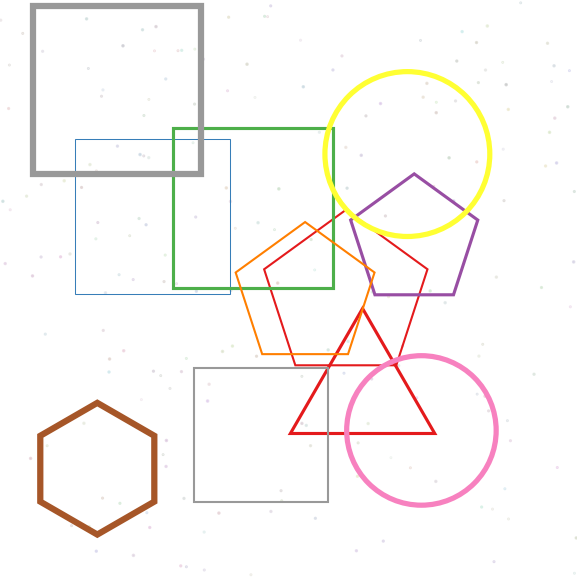[{"shape": "triangle", "thickness": 1.5, "radius": 0.72, "center": [0.628, 0.321]}, {"shape": "pentagon", "thickness": 1, "radius": 0.74, "center": [0.599, 0.487]}, {"shape": "square", "thickness": 0.5, "radius": 0.67, "center": [0.264, 0.625]}, {"shape": "square", "thickness": 1.5, "radius": 0.69, "center": [0.438, 0.639]}, {"shape": "pentagon", "thickness": 1.5, "radius": 0.58, "center": [0.717, 0.582]}, {"shape": "pentagon", "thickness": 1, "radius": 0.63, "center": [0.528, 0.488]}, {"shape": "circle", "thickness": 2.5, "radius": 0.71, "center": [0.705, 0.732]}, {"shape": "hexagon", "thickness": 3, "radius": 0.57, "center": [0.168, 0.188]}, {"shape": "circle", "thickness": 2.5, "radius": 0.65, "center": [0.73, 0.254]}, {"shape": "square", "thickness": 3, "radius": 0.73, "center": [0.202, 0.843]}, {"shape": "square", "thickness": 1, "radius": 0.58, "center": [0.452, 0.245]}]